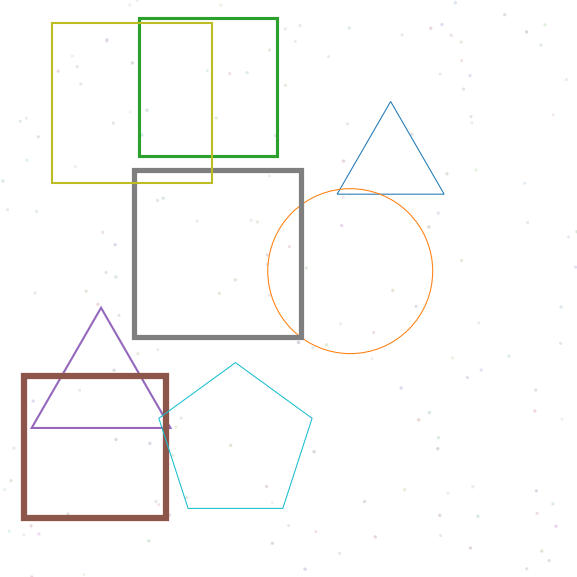[{"shape": "triangle", "thickness": 0.5, "radius": 0.54, "center": [0.676, 0.716]}, {"shape": "circle", "thickness": 0.5, "radius": 0.71, "center": [0.606, 0.53]}, {"shape": "square", "thickness": 1.5, "radius": 0.6, "center": [0.361, 0.849]}, {"shape": "triangle", "thickness": 1, "radius": 0.69, "center": [0.175, 0.327]}, {"shape": "square", "thickness": 3, "radius": 0.62, "center": [0.165, 0.226]}, {"shape": "square", "thickness": 2.5, "radius": 0.72, "center": [0.377, 0.561]}, {"shape": "square", "thickness": 1, "radius": 0.7, "center": [0.229, 0.821]}, {"shape": "pentagon", "thickness": 0.5, "radius": 0.7, "center": [0.408, 0.232]}]